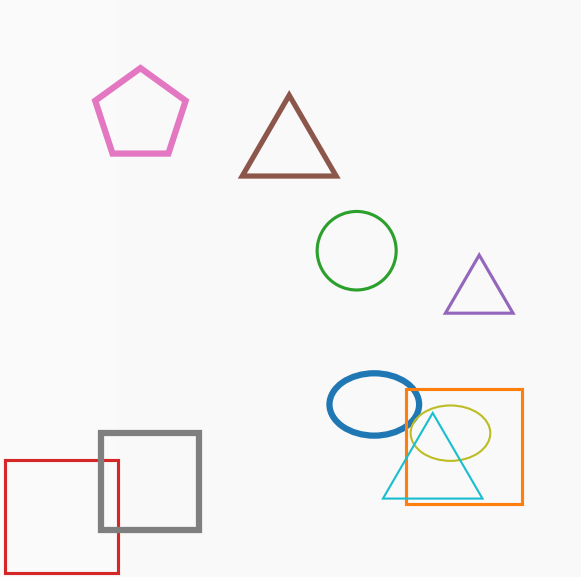[{"shape": "oval", "thickness": 3, "radius": 0.39, "center": [0.644, 0.299]}, {"shape": "square", "thickness": 1.5, "radius": 0.5, "center": [0.799, 0.226]}, {"shape": "circle", "thickness": 1.5, "radius": 0.34, "center": [0.614, 0.565]}, {"shape": "square", "thickness": 1.5, "radius": 0.49, "center": [0.106, 0.104]}, {"shape": "triangle", "thickness": 1.5, "radius": 0.34, "center": [0.824, 0.49]}, {"shape": "triangle", "thickness": 2.5, "radius": 0.47, "center": [0.498, 0.741]}, {"shape": "pentagon", "thickness": 3, "radius": 0.41, "center": [0.242, 0.799]}, {"shape": "square", "thickness": 3, "radius": 0.42, "center": [0.258, 0.165]}, {"shape": "oval", "thickness": 1, "radius": 0.34, "center": [0.775, 0.249]}, {"shape": "triangle", "thickness": 1, "radius": 0.49, "center": [0.744, 0.185]}]